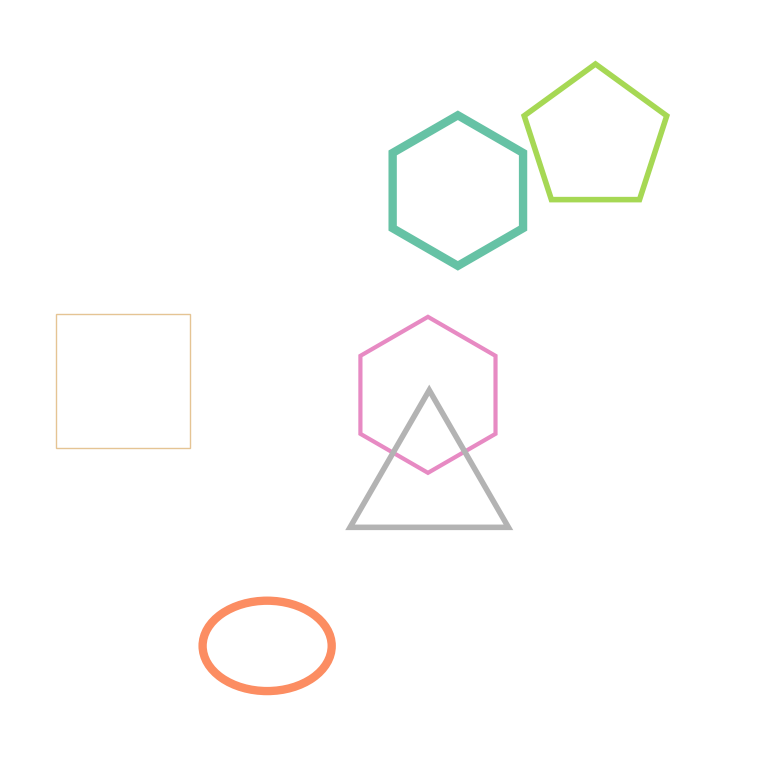[{"shape": "hexagon", "thickness": 3, "radius": 0.49, "center": [0.595, 0.753]}, {"shape": "oval", "thickness": 3, "radius": 0.42, "center": [0.347, 0.161]}, {"shape": "hexagon", "thickness": 1.5, "radius": 0.51, "center": [0.556, 0.487]}, {"shape": "pentagon", "thickness": 2, "radius": 0.49, "center": [0.773, 0.82]}, {"shape": "square", "thickness": 0.5, "radius": 0.43, "center": [0.159, 0.505]}, {"shape": "triangle", "thickness": 2, "radius": 0.59, "center": [0.557, 0.375]}]